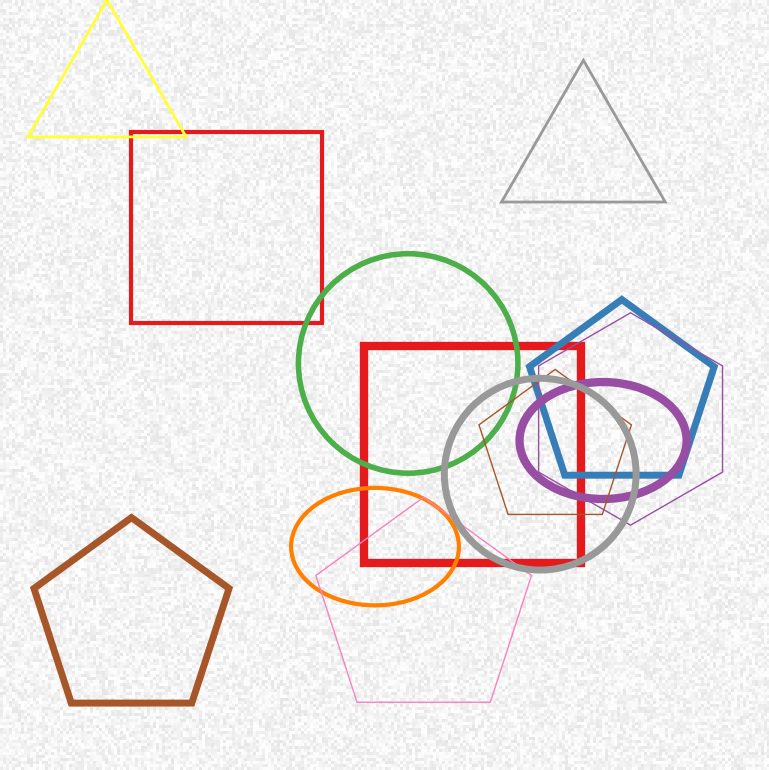[{"shape": "square", "thickness": 1.5, "radius": 0.62, "center": [0.294, 0.704]}, {"shape": "square", "thickness": 3, "radius": 0.7, "center": [0.613, 0.41]}, {"shape": "pentagon", "thickness": 2.5, "radius": 0.63, "center": [0.808, 0.485]}, {"shape": "circle", "thickness": 2, "radius": 0.71, "center": [0.53, 0.528]}, {"shape": "oval", "thickness": 3, "radius": 0.54, "center": [0.783, 0.428]}, {"shape": "hexagon", "thickness": 0.5, "radius": 0.69, "center": [0.819, 0.456]}, {"shape": "oval", "thickness": 1.5, "radius": 0.54, "center": [0.487, 0.29]}, {"shape": "triangle", "thickness": 1, "radius": 0.59, "center": [0.139, 0.881]}, {"shape": "pentagon", "thickness": 0.5, "radius": 0.52, "center": [0.721, 0.416]}, {"shape": "pentagon", "thickness": 2.5, "radius": 0.67, "center": [0.171, 0.195]}, {"shape": "pentagon", "thickness": 0.5, "radius": 0.74, "center": [0.55, 0.207]}, {"shape": "circle", "thickness": 2.5, "radius": 0.62, "center": [0.702, 0.384]}, {"shape": "triangle", "thickness": 1, "radius": 0.61, "center": [0.758, 0.799]}]